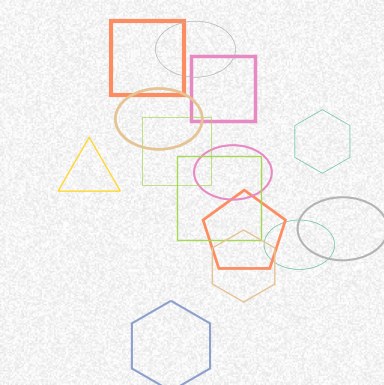[{"shape": "hexagon", "thickness": 0.5, "radius": 0.41, "center": [0.837, 0.633]}, {"shape": "oval", "thickness": 0.5, "radius": 0.46, "center": [0.778, 0.364]}, {"shape": "square", "thickness": 3, "radius": 0.48, "center": [0.384, 0.85]}, {"shape": "pentagon", "thickness": 2, "radius": 0.56, "center": [0.635, 0.394]}, {"shape": "hexagon", "thickness": 1.5, "radius": 0.59, "center": [0.444, 0.101]}, {"shape": "square", "thickness": 2.5, "radius": 0.42, "center": [0.579, 0.771]}, {"shape": "oval", "thickness": 1.5, "radius": 0.5, "center": [0.605, 0.552]}, {"shape": "square", "thickness": 0.5, "radius": 0.44, "center": [0.459, 0.608]}, {"shape": "square", "thickness": 1, "radius": 0.55, "center": [0.568, 0.487]}, {"shape": "triangle", "thickness": 1, "radius": 0.47, "center": [0.232, 0.55]}, {"shape": "hexagon", "thickness": 1, "radius": 0.47, "center": [0.633, 0.309]}, {"shape": "oval", "thickness": 2, "radius": 0.56, "center": [0.413, 0.691]}, {"shape": "oval", "thickness": 0.5, "radius": 0.52, "center": [0.508, 0.872]}, {"shape": "oval", "thickness": 1.5, "radius": 0.58, "center": [0.89, 0.406]}]